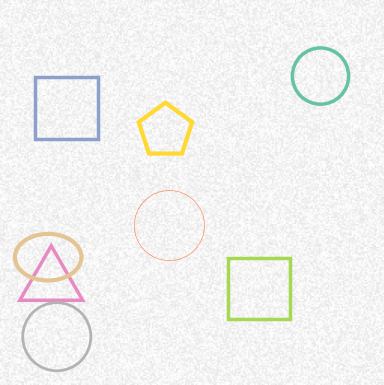[{"shape": "circle", "thickness": 2.5, "radius": 0.37, "center": [0.832, 0.802]}, {"shape": "circle", "thickness": 0.5, "radius": 0.46, "center": [0.44, 0.414]}, {"shape": "square", "thickness": 2.5, "radius": 0.41, "center": [0.173, 0.719]}, {"shape": "triangle", "thickness": 2.5, "radius": 0.47, "center": [0.133, 0.267]}, {"shape": "square", "thickness": 2.5, "radius": 0.4, "center": [0.672, 0.251]}, {"shape": "pentagon", "thickness": 3, "radius": 0.37, "center": [0.43, 0.66]}, {"shape": "oval", "thickness": 3, "radius": 0.43, "center": [0.125, 0.332]}, {"shape": "circle", "thickness": 2, "radius": 0.44, "center": [0.148, 0.125]}]